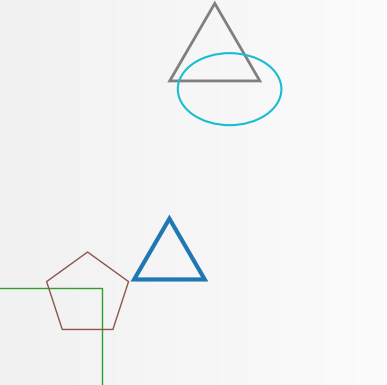[{"shape": "triangle", "thickness": 3, "radius": 0.53, "center": [0.437, 0.327]}, {"shape": "square", "thickness": 1, "radius": 0.73, "center": [0.119, 0.105]}, {"shape": "pentagon", "thickness": 1, "radius": 0.56, "center": [0.226, 0.234]}, {"shape": "triangle", "thickness": 2, "radius": 0.67, "center": [0.554, 0.857]}, {"shape": "oval", "thickness": 1.5, "radius": 0.67, "center": [0.593, 0.768]}]